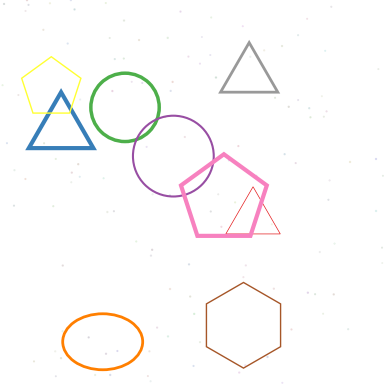[{"shape": "triangle", "thickness": 0.5, "radius": 0.41, "center": [0.657, 0.433]}, {"shape": "triangle", "thickness": 3, "radius": 0.48, "center": [0.159, 0.664]}, {"shape": "circle", "thickness": 2.5, "radius": 0.44, "center": [0.325, 0.721]}, {"shape": "circle", "thickness": 1.5, "radius": 0.52, "center": [0.45, 0.595]}, {"shape": "oval", "thickness": 2, "radius": 0.52, "center": [0.267, 0.112]}, {"shape": "pentagon", "thickness": 1, "radius": 0.4, "center": [0.133, 0.772]}, {"shape": "hexagon", "thickness": 1, "radius": 0.56, "center": [0.632, 0.155]}, {"shape": "pentagon", "thickness": 3, "radius": 0.59, "center": [0.582, 0.482]}, {"shape": "triangle", "thickness": 2, "radius": 0.43, "center": [0.647, 0.804]}]